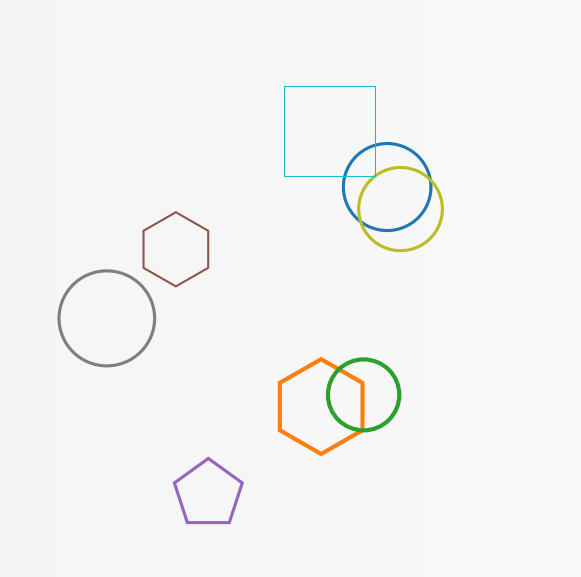[{"shape": "circle", "thickness": 1.5, "radius": 0.38, "center": [0.666, 0.675]}, {"shape": "hexagon", "thickness": 2, "radius": 0.41, "center": [0.553, 0.295]}, {"shape": "circle", "thickness": 2, "radius": 0.31, "center": [0.626, 0.315]}, {"shape": "pentagon", "thickness": 1.5, "radius": 0.31, "center": [0.358, 0.144]}, {"shape": "hexagon", "thickness": 1, "radius": 0.32, "center": [0.303, 0.567]}, {"shape": "circle", "thickness": 1.5, "radius": 0.41, "center": [0.184, 0.448]}, {"shape": "circle", "thickness": 1.5, "radius": 0.36, "center": [0.689, 0.637]}, {"shape": "square", "thickness": 0.5, "radius": 0.39, "center": [0.567, 0.772]}]